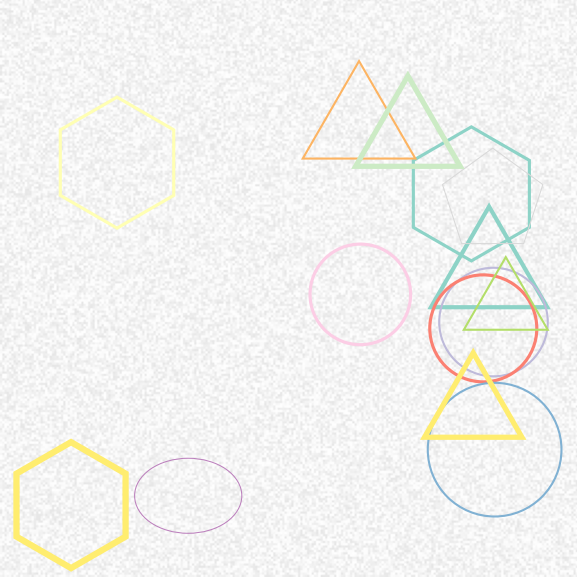[{"shape": "triangle", "thickness": 2, "radius": 0.58, "center": [0.847, 0.525]}, {"shape": "hexagon", "thickness": 1.5, "radius": 0.58, "center": [0.816, 0.663]}, {"shape": "hexagon", "thickness": 1.5, "radius": 0.57, "center": [0.203, 0.718]}, {"shape": "circle", "thickness": 1, "radius": 0.47, "center": [0.855, 0.441]}, {"shape": "circle", "thickness": 1.5, "radius": 0.46, "center": [0.837, 0.431]}, {"shape": "circle", "thickness": 1, "radius": 0.58, "center": [0.856, 0.221]}, {"shape": "triangle", "thickness": 1, "radius": 0.56, "center": [0.622, 0.781]}, {"shape": "triangle", "thickness": 1, "radius": 0.42, "center": [0.876, 0.47]}, {"shape": "circle", "thickness": 1.5, "radius": 0.44, "center": [0.624, 0.489]}, {"shape": "pentagon", "thickness": 0.5, "radius": 0.46, "center": [0.853, 0.651]}, {"shape": "oval", "thickness": 0.5, "radius": 0.46, "center": [0.326, 0.141]}, {"shape": "triangle", "thickness": 2.5, "radius": 0.52, "center": [0.706, 0.763]}, {"shape": "triangle", "thickness": 2.5, "radius": 0.49, "center": [0.819, 0.291]}, {"shape": "hexagon", "thickness": 3, "radius": 0.55, "center": [0.123, 0.124]}]